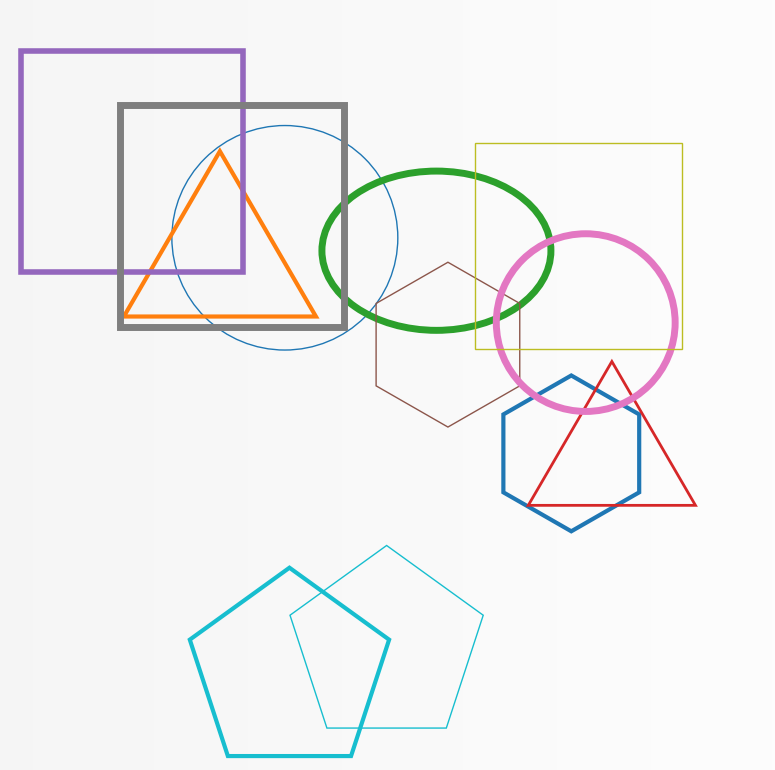[{"shape": "circle", "thickness": 0.5, "radius": 0.73, "center": [0.368, 0.691]}, {"shape": "hexagon", "thickness": 1.5, "radius": 0.51, "center": [0.737, 0.411]}, {"shape": "triangle", "thickness": 1.5, "radius": 0.72, "center": [0.284, 0.66]}, {"shape": "oval", "thickness": 2.5, "radius": 0.74, "center": [0.563, 0.674]}, {"shape": "triangle", "thickness": 1, "radius": 0.62, "center": [0.79, 0.406]}, {"shape": "square", "thickness": 2, "radius": 0.72, "center": [0.17, 0.791]}, {"shape": "hexagon", "thickness": 0.5, "radius": 0.54, "center": [0.578, 0.552]}, {"shape": "circle", "thickness": 2.5, "radius": 0.58, "center": [0.756, 0.581]}, {"shape": "square", "thickness": 2.5, "radius": 0.72, "center": [0.299, 0.719]}, {"shape": "square", "thickness": 0.5, "radius": 0.67, "center": [0.746, 0.681]}, {"shape": "pentagon", "thickness": 1.5, "radius": 0.68, "center": [0.373, 0.127]}, {"shape": "pentagon", "thickness": 0.5, "radius": 0.66, "center": [0.499, 0.161]}]